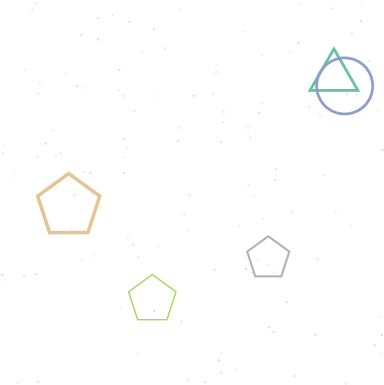[{"shape": "triangle", "thickness": 2, "radius": 0.36, "center": [0.867, 0.801]}, {"shape": "circle", "thickness": 2, "radius": 0.36, "center": [0.895, 0.777]}, {"shape": "pentagon", "thickness": 1, "radius": 0.32, "center": [0.396, 0.222]}, {"shape": "pentagon", "thickness": 2.5, "radius": 0.42, "center": [0.178, 0.464]}, {"shape": "pentagon", "thickness": 1.5, "radius": 0.29, "center": [0.697, 0.329]}]